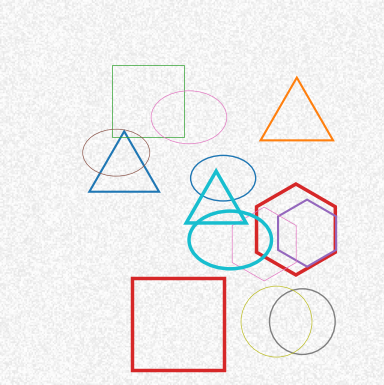[{"shape": "oval", "thickness": 1, "radius": 0.42, "center": [0.58, 0.537]}, {"shape": "triangle", "thickness": 1.5, "radius": 0.52, "center": [0.323, 0.554]}, {"shape": "triangle", "thickness": 1.5, "radius": 0.54, "center": [0.771, 0.69]}, {"shape": "square", "thickness": 0.5, "radius": 0.47, "center": [0.385, 0.737]}, {"shape": "hexagon", "thickness": 2.5, "radius": 0.59, "center": [0.769, 0.404]}, {"shape": "square", "thickness": 2.5, "radius": 0.6, "center": [0.462, 0.159]}, {"shape": "hexagon", "thickness": 1.5, "radius": 0.44, "center": [0.798, 0.394]}, {"shape": "oval", "thickness": 0.5, "radius": 0.44, "center": [0.302, 0.603]}, {"shape": "hexagon", "thickness": 0.5, "radius": 0.48, "center": [0.686, 0.366]}, {"shape": "oval", "thickness": 0.5, "radius": 0.49, "center": [0.491, 0.695]}, {"shape": "circle", "thickness": 1, "radius": 0.43, "center": [0.785, 0.165]}, {"shape": "circle", "thickness": 0.5, "radius": 0.46, "center": [0.718, 0.165]}, {"shape": "oval", "thickness": 2.5, "radius": 0.54, "center": [0.598, 0.377]}, {"shape": "triangle", "thickness": 2.5, "radius": 0.45, "center": [0.561, 0.466]}]